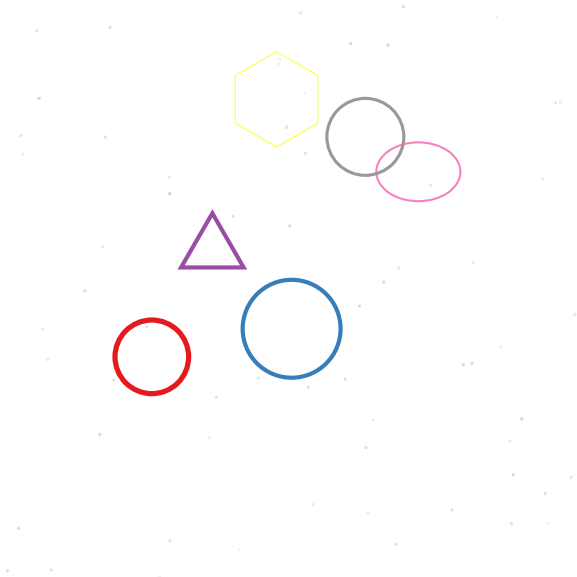[{"shape": "circle", "thickness": 2.5, "radius": 0.32, "center": [0.263, 0.381]}, {"shape": "circle", "thickness": 2, "radius": 0.42, "center": [0.505, 0.43]}, {"shape": "triangle", "thickness": 2, "radius": 0.31, "center": [0.368, 0.567]}, {"shape": "hexagon", "thickness": 0.5, "radius": 0.41, "center": [0.479, 0.827]}, {"shape": "oval", "thickness": 1, "radius": 0.36, "center": [0.724, 0.702]}, {"shape": "circle", "thickness": 1.5, "radius": 0.33, "center": [0.633, 0.762]}]